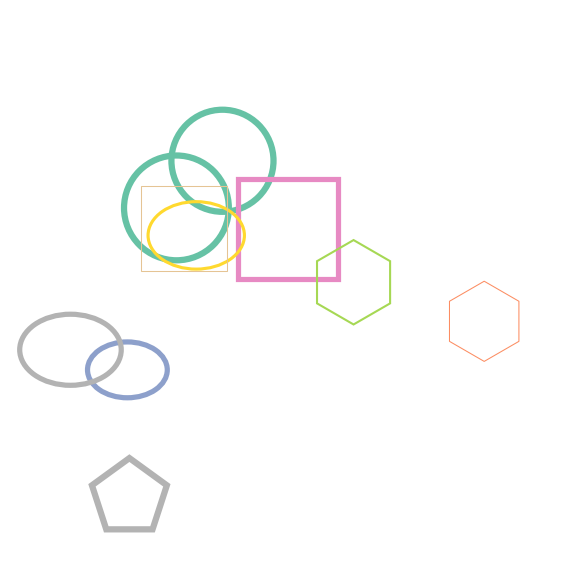[{"shape": "circle", "thickness": 3, "radius": 0.44, "center": [0.385, 0.721]}, {"shape": "circle", "thickness": 3, "radius": 0.45, "center": [0.306, 0.639]}, {"shape": "hexagon", "thickness": 0.5, "radius": 0.35, "center": [0.838, 0.443]}, {"shape": "oval", "thickness": 2.5, "radius": 0.35, "center": [0.221, 0.359]}, {"shape": "square", "thickness": 2.5, "radius": 0.43, "center": [0.499, 0.603]}, {"shape": "hexagon", "thickness": 1, "radius": 0.37, "center": [0.612, 0.51]}, {"shape": "oval", "thickness": 1.5, "radius": 0.42, "center": [0.34, 0.592]}, {"shape": "square", "thickness": 0.5, "radius": 0.37, "center": [0.318, 0.604]}, {"shape": "oval", "thickness": 2.5, "radius": 0.44, "center": [0.122, 0.393]}, {"shape": "pentagon", "thickness": 3, "radius": 0.34, "center": [0.224, 0.138]}]